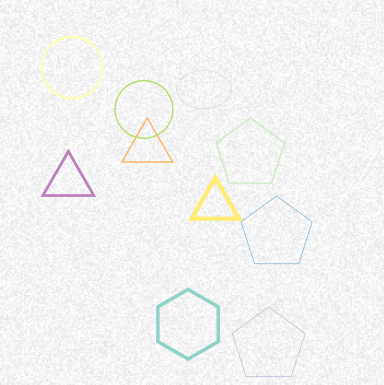[{"shape": "hexagon", "thickness": 2.5, "radius": 0.45, "center": [0.489, 0.158]}, {"shape": "circle", "thickness": 1.5, "radius": 0.4, "center": [0.187, 0.824]}, {"shape": "pentagon", "thickness": 0.5, "radius": 0.5, "center": [0.698, 0.103]}, {"shape": "pentagon", "thickness": 0.5, "radius": 0.49, "center": [0.718, 0.394]}, {"shape": "triangle", "thickness": 1, "radius": 0.38, "center": [0.382, 0.617]}, {"shape": "circle", "thickness": 1, "radius": 0.38, "center": [0.374, 0.716]}, {"shape": "oval", "thickness": 0.5, "radius": 0.35, "center": [0.53, 0.767]}, {"shape": "triangle", "thickness": 2, "radius": 0.38, "center": [0.178, 0.53]}, {"shape": "pentagon", "thickness": 1, "radius": 0.47, "center": [0.65, 0.6]}, {"shape": "triangle", "thickness": 3, "radius": 0.35, "center": [0.559, 0.468]}]